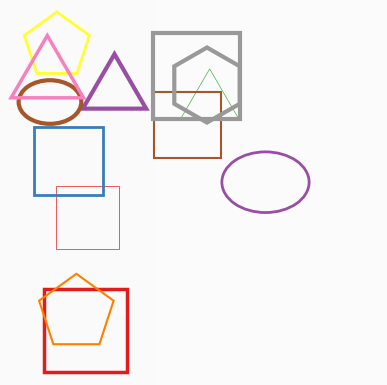[{"shape": "square", "thickness": 2.5, "radius": 0.54, "center": [0.221, 0.141]}, {"shape": "square", "thickness": 0.5, "radius": 0.41, "center": [0.225, 0.436]}, {"shape": "square", "thickness": 2, "radius": 0.44, "center": [0.178, 0.582]}, {"shape": "triangle", "thickness": 0.5, "radius": 0.42, "center": [0.541, 0.737]}, {"shape": "triangle", "thickness": 3, "radius": 0.47, "center": [0.295, 0.765]}, {"shape": "oval", "thickness": 2, "radius": 0.56, "center": [0.685, 0.527]}, {"shape": "pentagon", "thickness": 1.5, "radius": 0.51, "center": [0.197, 0.188]}, {"shape": "pentagon", "thickness": 2, "radius": 0.44, "center": [0.147, 0.881]}, {"shape": "oval", "thickness": 3, "radius": 0.4, "center": [0.129, 0.735]}, {"shape": "square", "thickness": 1.5, "radius": 0.43, "center": [0.484, 0.675]}, {"shape": "triangle", "thickness": 2.5, "radius": 0.54, "center": [0.122, 0.8]}, {"shape": "hexagon", "thickness": 3, "radius": 0.49, "center": [0.534, 0.779]}, {"shape": "square", "thickness": 3, "radius": 0.56, "center": [0.507, 0.803]}]